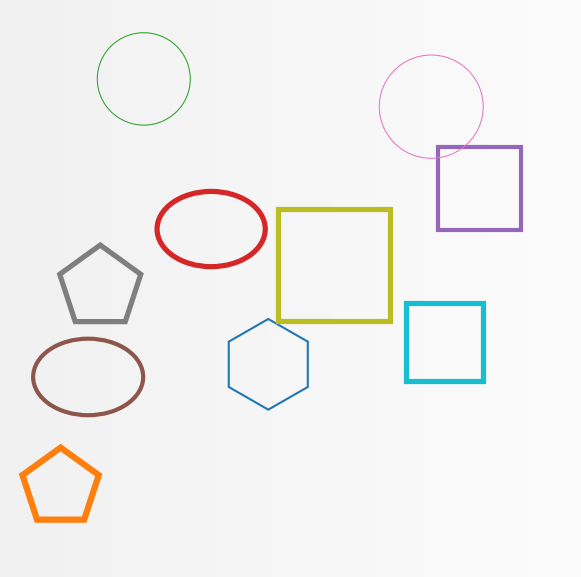[{"shape": "hexagon", "thickness": 1, "radius": 0.39, "center": [0.462, 0.368]}, {"shape": "pentagon", "thickness": 3, "radius": 0.34, "center": [0.104, 0.155]}, {"shape": "circle", "thickness": 0.5, "radius": 0.4, "center": [0.247, 0.862]}, {"shape": "oval", "thickness": 2.5, "radius": 0.47, "center": [0.363, 0.603]}, {"shape": "square", "thickness": 2, "radius": 0.36, "center": [0.825, 0.673]}, {"shape": "oval", "thickness": 2, "radius": 0.47, "center": [0.152, 0.346]}, {"shape": "circle", "thickness": 0.5, "radius": 0.45, "center": [0.742, 0.814]}, {"shape": "pentagon", "thickness": 2.5, "radius": 0.37, "center": [0.172, 0.502]}, {"shape": "square", "thickness": 2.5, "radius": 0.48, "center": [0.575, 0.54]}, {"shape": "square", "thickness": 2.5, "radius": 0.33, "center": [0.765, 0.407]}]